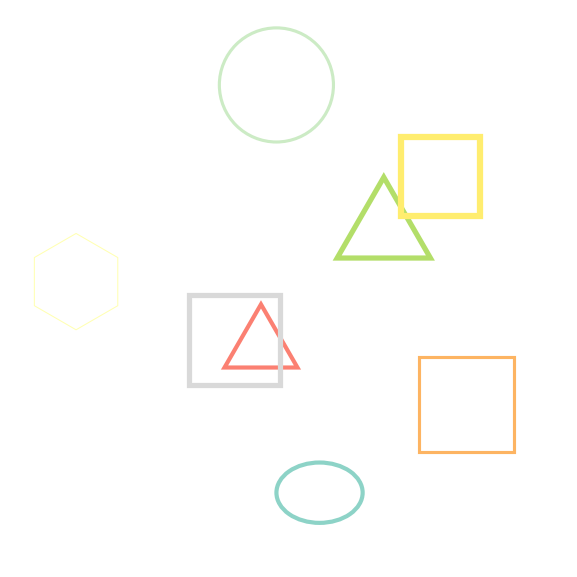[{"shape": "oval", "thickness": 2, "radius": 0.37, "center": [0.553, 0.146]}, {"shape": "hexagon", "thickness": 0.5, "radius": 0.42, "center": [0.132, 0.511]}, {"shape": "triangle", "thickness": 2, "radius": 0.36, "center": [0.452, 0.399]}, {"shape": "square", "thickness": 1.5, "radius": 0.41, "center": [0.807, 0.298]}, {"shape": "triangle", "thickness": 2.5, "radius": 0.47, "center": [0.665, 0.599]}, {"shape": "square", "thickness": 2.5, "radius": 0.39, "center": [0.407, 0.41]}, {"shape": "circle", "thickness": 1.5, "radius": 0.49, "center": [0.479, 0.852]}, {"shape": "square", "thickness": 3, "radius": 0.34, "center": [0.762, 0.694]}]